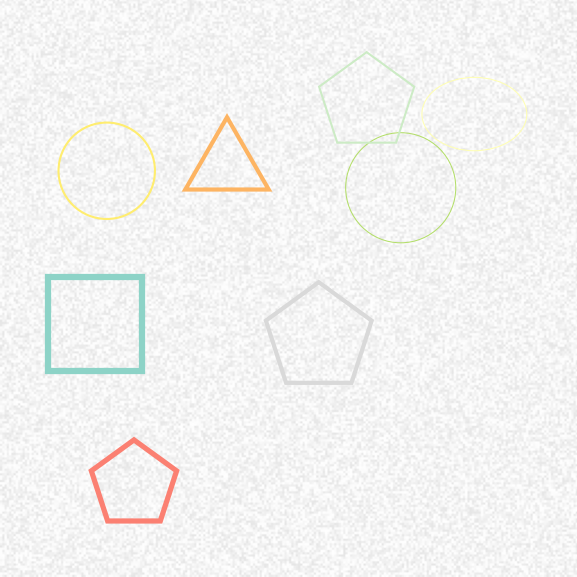[{"shape": "square", "thickness": 3, "radius": 0.41, "center": [0.164, 0.438]}, {"shape": "oval", "thickness": 0.5, "radius": 0.45, "center": [0.821, 0.802]}, {"shape": "pentagon", "thickness": 2.5, "radius": 0.39, "center": [0.232, 0.16]}, {"shape": "triangle", "thickness": 2, "radius": 0.42, "center": [0.393, 0.713]}, {"shape": "circle", "thickness": 0.5, "radius": 0.48, "center": [0.694, 0.674]}, {"shape": "pentagon", "thickness": 2, "radius": 0.48, "center": [0.552, 0.414]}, {"shape": "pentagon", "thickness": 1, "radius": 0.43, "center": [0.635, 0.822]}, {"shape": "circle", "thickness": 1, "radius": 0.42, "center": [0.185, 0.703]}]